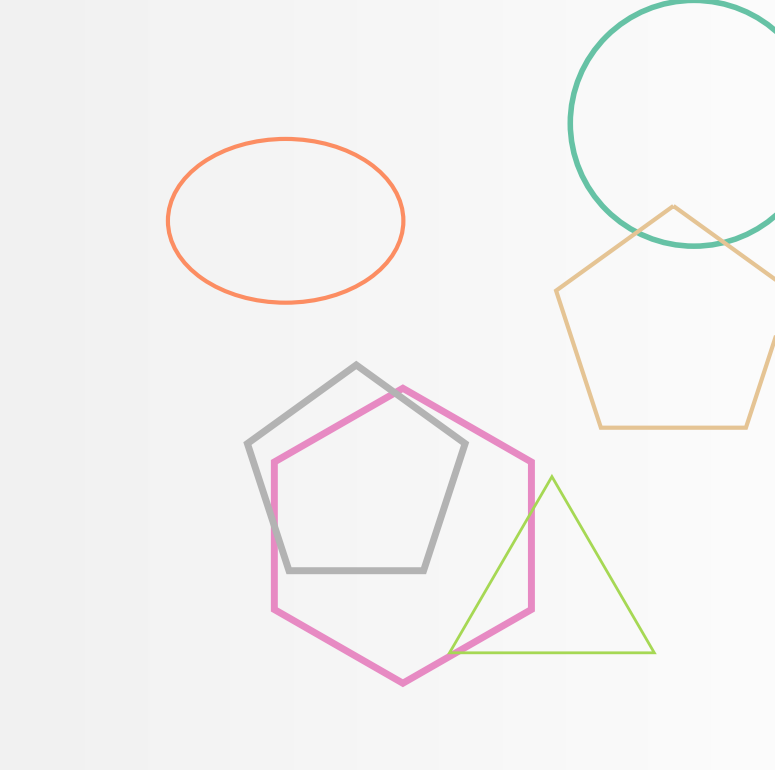[{"shape": "circle", "thickness": 2, "radius": 0.8, "center": [0.895, 0.84]}, {"shape": "oval", "thickness": 1.5, "radius": 0.76, "center": [0.369, 0.713]}, {"shape": "hexagon", "thickness": 2.5, "radius": 0.96, "center": [0.52, 0.304]}, {"shape": "triangle", "thickness": 1, "radius": 0.76, "center": [0.712, 0.228]}, {"shape": "pentagon", "thickness": 1.5, "radius": 0.8, "center": [0.869, 0.573]}, {"shape": "pentagon", "thickness": 2.5, "radius": 0.74, "center": [0.46, 0.378]}]